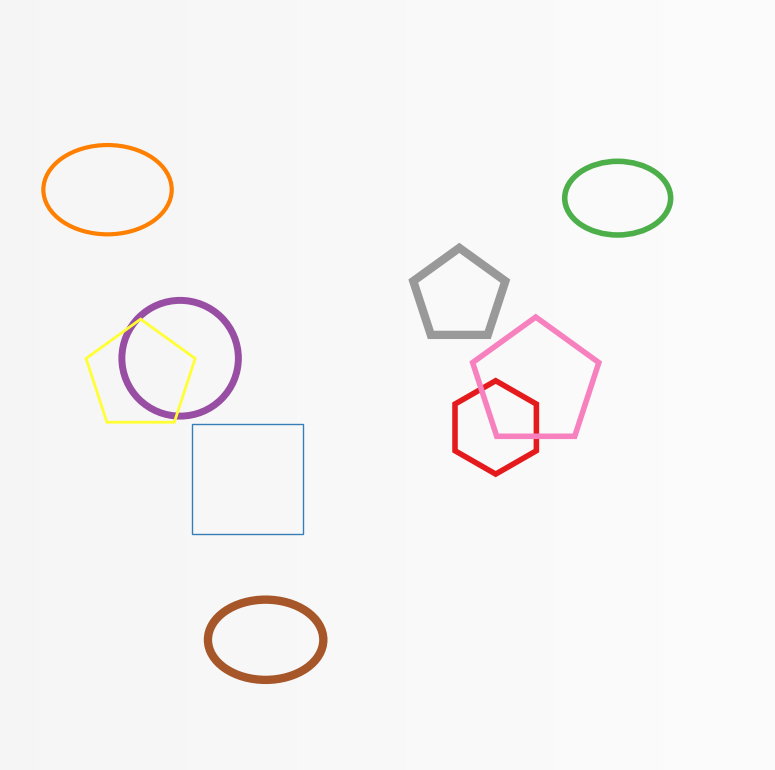[{"shape": "hexagon", "thickness": 2, "radius": 0.3, "center": [0.64, 0.445]}, {"shape": "square", "thickness": 0.5, "radius": 0.36, "center": [0.319, 0.378]}, {"shape": "oval", "thickness": 2, "radius": 0.34, "center": [0.797, 0.743]}, {"shape": "circle", "thickness": 2.5, "radius": 0.38, "center": [0.232, 0.535]}, {"shape": "oval", "thickness": 1.5, "radius": 0.41, "center": [0.139, 0.754]}, {"shape": "pentagon", "thickness": 1, "radius": 0.37, "center": [0.181, 0.512]}, {"shape": "oval", "thickness": 3, "radius": 0.37, "center": [0.343, 0.169]}, {"shape": "pentagon", "thickness": 2, "radius": 0.43, "center": [0.691, 0.503]}, {"shape": "pentagon", "thickness": 3, "radius": 0.31, "center": [0.593, 0.616]}]